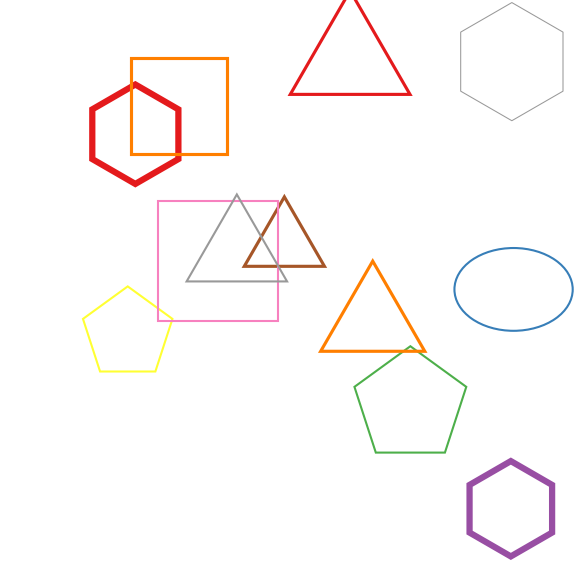[{"shape": "hexagon", "thickness": 3, "radius": 0.43, "center": [0.234, 0.767]}, {"shape": "triangle", "thickness": 1.5, "radius": 0.6, "center": [0.606, 0.896]}, {"shape": "oval", "thickness": 1, "radius": 0.51, "center": [0.889, 0.498]}, {"shape": "pentagon", "thickness": 1, "radius": 0.51, "center": [0.711, 0.298]}, {"shape": "hexagon", "thickness": 3, "radius": 0.41, "center": [0.885, 0.118]}, {"shape": "square", "thickness": 1.5, "radius": 0.42, "center": [0.31, 0.815]}, {"shape": "triangle", "thickness": 1.5, "radius": 0.52, "center": [0.645, 0.443]}, {"shape": "pentagon", "thickness": 1, "radius": 0.41, "center": [0.221, 0.422]}, {"shape": "triangle", "thickness": 1.5, "radius": 0.4, "center": [0.492, 0.578]}, {"shape": "square", "thickness": 1, "radius": 0.52, "center": [0.378, 0.547]}, {"shape": "hexagon", "thickness": 0.5, "radius": 0.51, "center": [0.886, 0.892]}, {"shape": "triangle", "thickness": 1, "radius": 0.5, "center": [0.41, 0.562]}]